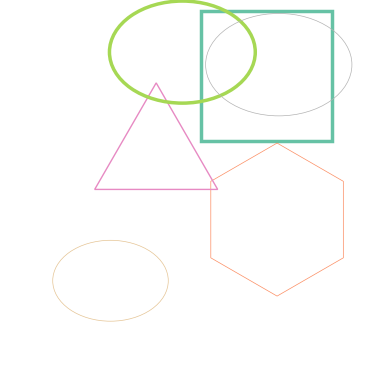[{"shape": "square", "thickness": 2.5, "radius": 0.85, "center": [0.693, 0.803]}, {"shape": "hexagon", "thickness": 0.5, "radius": 0.99, "center": [0.72, 0.43]}, {"shape": "triangle", "thickness": 1, "radius": 0.92, "center": [0.406, 0.6]}, {"shape": "oval", "thickness": 2.5, "radius": 0.95, "center": [0.474, 0.865]}, {"shape": "oval", "thickness": 0.5, "radius": 0.75, "center": [0.287, 0.271]}, {"shape": "oval", "thickness": 0.5, "radius": 0.95, "center": [0.724, 0.832]}]